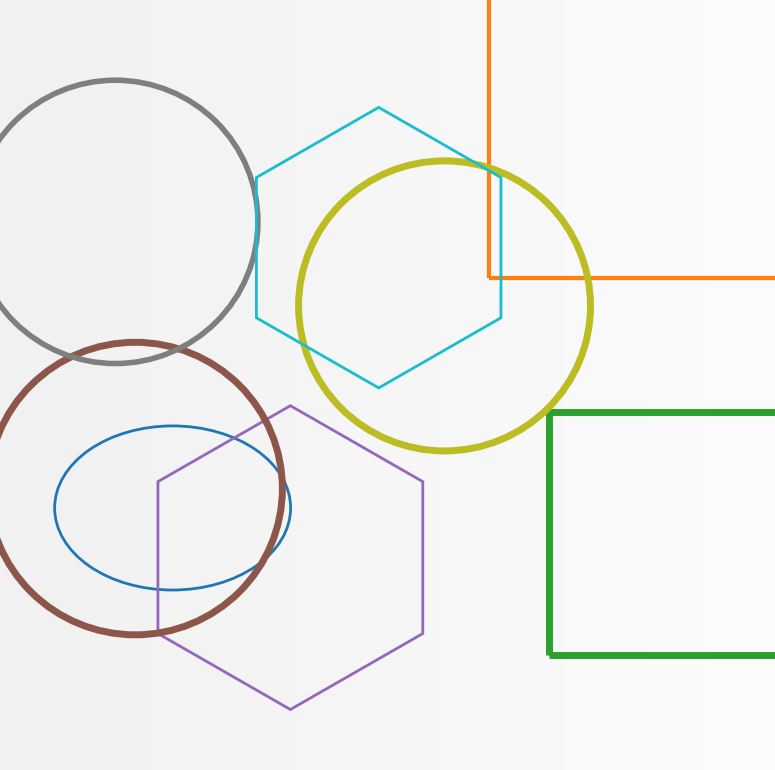[{"shape": "oval", "thickness": 1, "radius": 0.76, "center": [0.223, 0.34]}, {"shape": "square", "thickness": 1.5, "radius": 0.99, "center": [0.829, 0.836]}, {"shape": "square", "thickness": 2.5, "radius": 0.79, "center": [0.866, 0.308]}, {"shape": "hexagon", "thickness": 1, "radius": 0.99, "center": [0.375, 0.276]}, {"shape": "circle", "thickness": 2.5, "radius": 0.95, "center": [0.174, 0.366]}, {"shape": "circle", "thickness": 2, "radius": 0.92, "center": [0.149, 0.712]}, {"shape": "circle", "thickness": 2.5, "radius": 0.94, "center": [0.574, 0.603]}, {"shape": "hexagon", "thickness": 1, "radius": 0.91, "center": [0.489, 0.678]}]